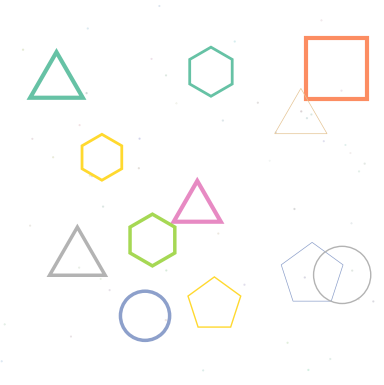[{"shape": "triangle", "thickness": 3, "radius": 0.39, "center": [0.147, 0.786]}, {"shape": "hexagon", "thickness": 2, "radius": 0.32, "center": [0.548, 0.814]}, {"shape": "square", "thickness": 3, "radius": 0.4, "center": [0.874, 0.822]}, {"shape": "circle", "thickness": 2.5, "radius": 0.32, "center": [0.377, 0.18]}, {"shape": "pentagon", "thickness": 0.5, "radius": 0.42, "center": [0.811, 0.286]}, {"shape": "triangle", "thickness": 3, "radius": 0.35, "center": [0.512, 0.459]}, {"shape": "hexagon", "thickness": 2.5, "radius": 0.34, "center": [0.396, 0.377]}, {"shape": "pentagon", "thickness": 1, "radius": 0.36, "center": [0.557, 0.209]}, {"shape": "hexagon", "thickness": 2, "radius": 0.3, "center": [0.265, 0.591]}, {"shape": "triangle", "thickness": 0.5, "radius": 0.39, "center": [0.781, 0.692]}, {"shape": "circle", "thickness": 1, "radius": 0.37, "center": [0.889, 0.286]}, {"shape": "triangle", "thickness": 2.5, "radius": 0.42, "center": [0.201, 0.327]}]